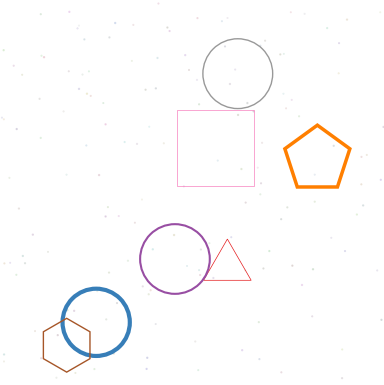[{"shape": "triangle", "thickness": 0.5, "radius": 0.36, "center": [0.591, 0.308]}, {"shape": "circle", "thickness": 3, "radius": 0.44, "center": [0.25, 0.163]}, {"shape": "circle", "thickness": 1.5, "radius": 0.45, "center": [0.454, 0.327]}, {"shape": "pentagon", "thickness": 2.5, "radius": 0.44, "center": [0.824, 0.586]}, {"shape": "hexagon", "thickness": 1, "radius": 0.35, "center": [0.173, 0.103]}, {"shape": "square", "thickness": 0.5, "radius": 0.5, "center": [0.56, 0.616]}, {"shape": "circle", "thickness": 1, "radius": 0.45, "center": [0.618, 0.809]}]